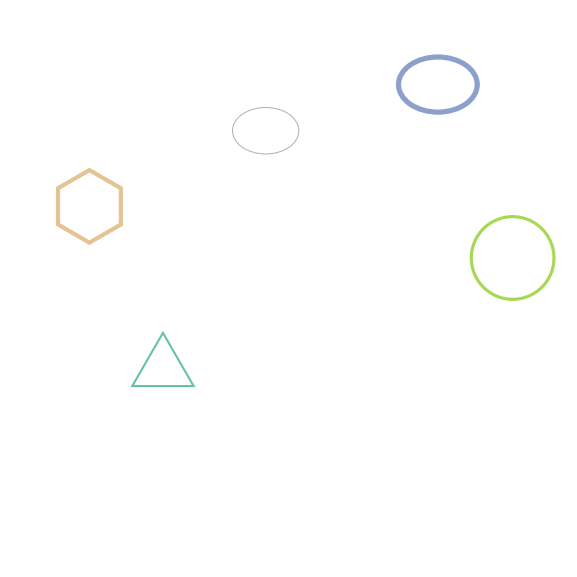[{"shape": "triangle", "thickness": 1, "radius": 0.31, "center": [0.282, 0.361]}, {"shape": "oval", "thickness": 2.5, "radius": 0.34, "center": [0.758, 0.853]}, {"shape": "circle", "thickness": 1.5, "radius": 0.36, "center": [0.888, 0.552]}, {"shape": "hexagon", "thickness": 2, "radius": 0.31, "center": [0.155, 0.642]}, {"shape": "oval", "thickness": 0.5, "radius": 0.29, "center": [0.46, 0.773]}]